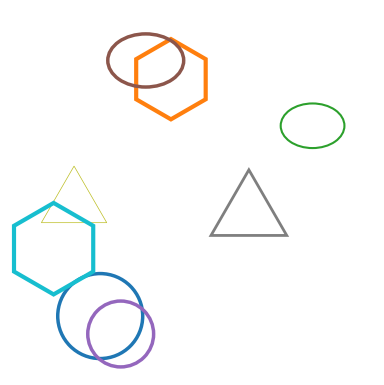[{"shape": "circle", "thickness": 2.5, "radius": 0.55, "center": [0.26, 0.179]}, {"shape": "hexagon", "thickness": 3, "radius": 0.52, "center": [0.444, 0.794]}, {"shape": "oval", "thickness": 1.5, "radius": 0.41, "center": [0.812, 0.673]}, {"shape": "circle", "thickness": 2.5, "radius": 0.43, "center": [0.313, 0.133]}, {"shape": "oval", "thickness": 2.5, "radius": 0.49, "center": [0.379, 0.843]}, {"shape": "triangle", "thickness": 2, "radius": 0.57, "center": [0.646, 0.445]}, {"shape": "triangle", "thickness": 0.5, "radius": 0.49, "center": [0.192, 0.471]}, {"shape": "hexagon", "thickness": 3, "radius": 0.59, "center": [0.139, 0.354]}]